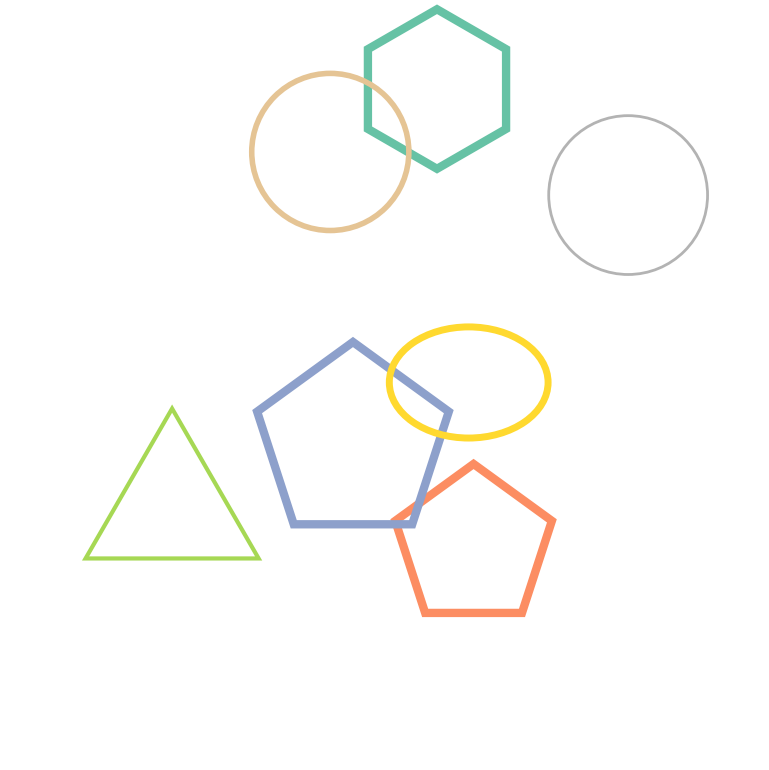[{"shape": "hexagon", "thickness": 3, "radius": 0.52, "center": [0.568, 0.884]}, {"shape": "pentagon", "thickness": 3, "radius": 0.53, "center": [0.615, 0.291]}, {"shape": "pentagon", "thickness": 3, "radius": 0.65, "center": [0.458, 0.425]}, {"shape": "triangle", "thickness": 1.5, "radius": 0.65, "center": [0.224, 0.34]}, {"shape": "oval", "thickness": 2.5, "radius": 0.52, "center": [0.609, 0.503]}, {"shape": "circle", "thickness": 2, "radius": 0.51, "center": [0.429, 0.803]}, {"shape": "circle", "thickness": 1, "radius": 0.52, "center": [0.816, 0.747]}]